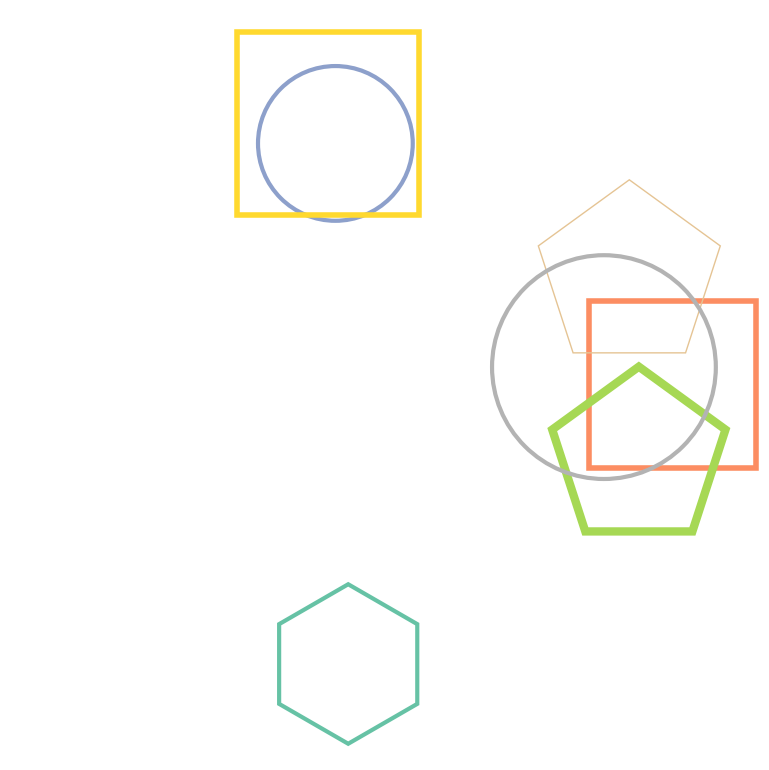[{"shape": "hexagon", "thickness": 1.5, "radius": 0.52, "center": [0.452, 0.138]}, {"shape": "square", "thickness": 2, "radius": 0.54, "center": [0.873, 0.501]}, {"shape": "circle", "thickness": 1.5, "radius": 0.5, "center": [0.436, 0.814]}, {"shape": "pentagon", "thickness": 3, "radius": 0.59, "center": [0.83, 0.406]}, {"shape": "square", "thickness": 2, "radius": 0.59, "center": [0.426, 0.84]}, {"shape": "pentagon", "thickness": 0.5, "radius": 0.62, "center": [0.817, 0.642]}, {"shape": "circle", "thickness": 1.5, "radius": 0.73, "center": [0.784, 0.523]}]